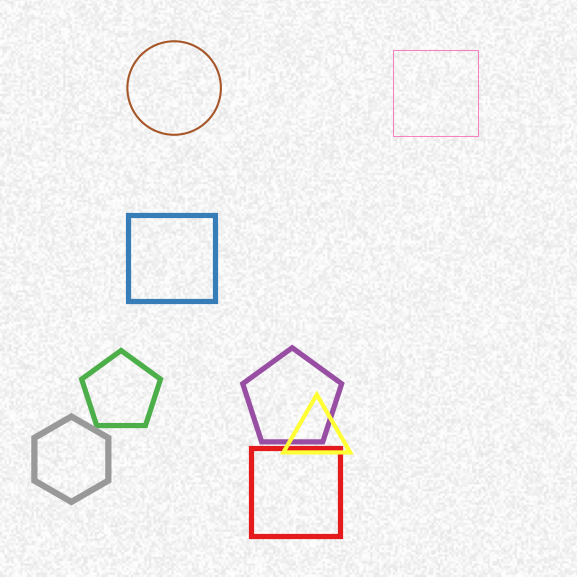[{"shape": "square", "thickness": 2.5, "radius": 0.38, "center": [0.512, 0.147]}, {"shape": "square", "thickness": 2.5, "radius": 0.37, "center": [0.297, 0.553]}, {"shape": "pentagon", "thickness": 2.5, "radius": 0.36, "center": [0.21, 0.32]}, {"shape": "pentagon", "thickness": 2.5, "radius": 0.45, "center": [0.506, 0.307]}, {"shape": "triangle", "thickness": 2, "radius": 0.33, "center": [0.549, 0.249]}, {"shape": "circle", "thickness": 1, "radius": 0.4, "center": [0.302, 0.847]}, {"shape": "square", "thickness": 0.5, "radius": 0.37, "center": [0.754, 0.838]}, {"shape": "hexagon", "thickness": 3, "radius": 0.37, "center": [0.124, 0.204]}]